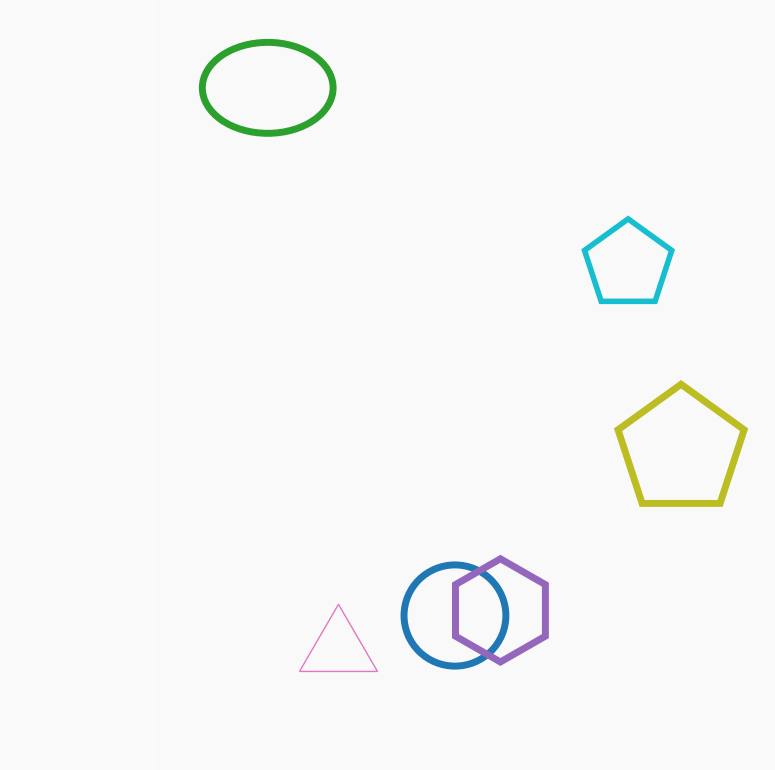[{"shape": "circle", "thickness": 2.5, "radius": 0.33, "center": [0.587, 0.201]}, {"shape": "oval", "thickness": 2.5, "radius": 0.42, "center": [0.345, 0.886]}, {"shape": "hexagon", "thickness": 2.5, "radius": 0.33, "center": [0.646, 0.207]}, {"shape": "triangle", "thickness": 0.5, "radius": 0.29, "center": [0.437, 0.157]}, {"shape": "pentagon", "thickness": 2.5, "radius": 0.43, "center": [0.879, 0.415]}, {"shape": "pentagon", "thickness": 2, "radius": 0.3, "center": [0.81, 0.657]}]